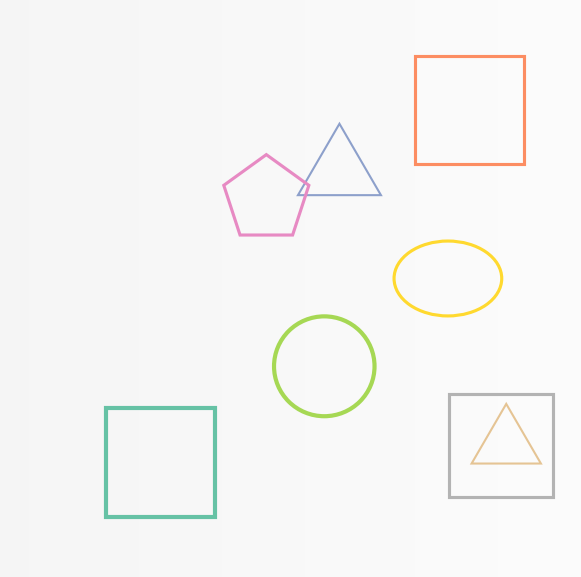[{"shape": "square", "thickness": 2, "radius": 0.47, "center": [0.276, 0.198]}, {"shape": "square", "thickness": 1.5, "radius": 0.47, "center": [0.808, 0.808]}, {"shape": "triangle", "thickness": 1, "radius": 0.41, "center": [0.584, 0.702]}, {"shape": "pentagon", "thickness": 1.5, "radius": 0.38, "center": [0.458, 0.654]}, {"shape": "circle", "thickness": 2, "radius": 0.43, "center": [0.558, 0.365]}, {"shape": "oval", "thickness": 1.5, "radius": 0.46, "center": [0.771, 0.517]}, {"shape": "triangle", "thickness": 1, "radius": 0.34, "center": [0.871, 0.231]}, {"shape": "square", "thickness": 1.5, "radius": 0.45, "center": [0.862, 0.228]}]